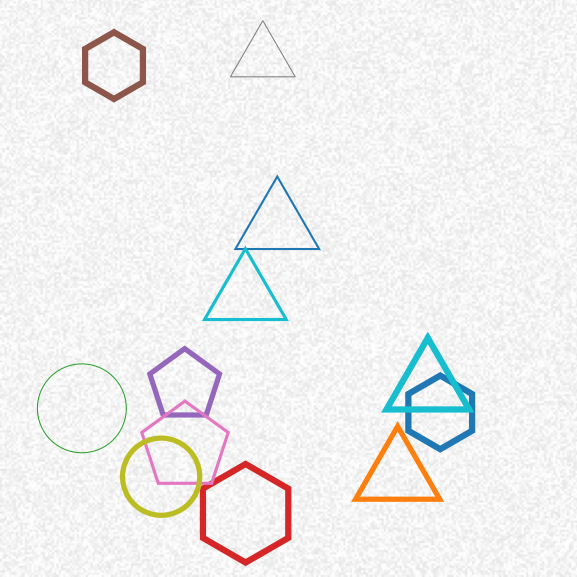[{"shape": "hexagon", "thickness": 3, "radius": 0.32, "center": [0.762, 0.285]}, {"shape": "triangle", "thickness": 1, "radius": 0.42, "center": [0.48, 0.61]}, {"shape": "triangle", "thickness": 2.5, "radius": 0.42, "center": [0.689, 0.177]}, {"shape": "circle", "thickness": 0.5, "radius": 0.38, "center": [0.142, 0.292]}, {"shape": "hexagon", "thickness": 3, "radius": 0.43, "center": [0.425, 0.11]}, {"shape": "pentagon", "thickness": 2.5, "radius": 0.32, "center": [0.32, 0.332]}, {"shape": "hexagon", "thickness": 3, "radius": 0.29, "center": [0.197, 0.886]}, {"shape": "pentagon", "thickness": 1.5, "radius": 0.39, "center": [0.32, 0.226]}, {"shape": "triangle", "thickness": 0.5, "radius": 0.32, "center": [0.455, 0.899]}, {"shape": "circle", "thickness": 2.5, "radius": 0.33, "center": [0.279, 0.174]}, {"shape": "triangle", "thickness": 1.5, "radius": 0.41, "center": [0.425, 0.487]}, {"shape": "triangle", "thickness": 3, "radius": 0.41, "center": [0.741, 0.331]}]